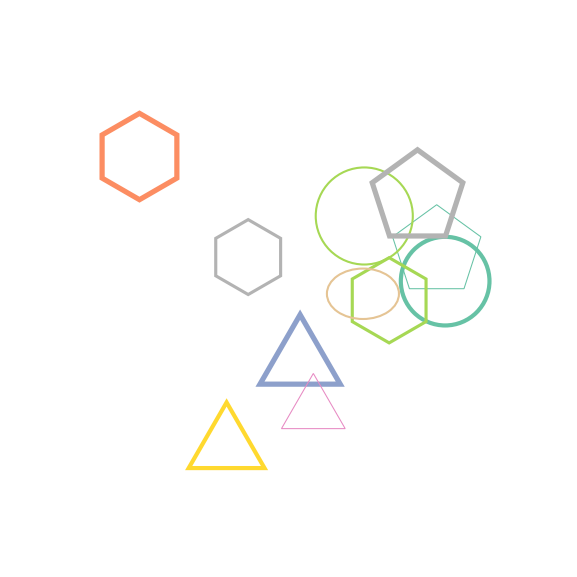[{"shape": "circle", "thickness": 2, "radius": 0.38, "center": [0.771, 0.512]}, {"shape": "pentagon", "thickness": 0.5, "radius": 0.4, "center": [0.756, 0.564]}, {"shape": "hexagon", "thickness": 2.5, "radius": 0.37, "center": [0.242, 0.728]}, {"shape": "triangle", "thickness": 2.5, "radius": 0.4, "center": [0.52, 0.374]}, {"shape": "triangle", "thickness": 0.5, "radius": 0.32, "center": [0.543, 0.289]}, {"shape": "circle", "thickness": 1, "radius": 0.42, "center": [0.631, 0.625]}, {"shape": "hexagon", "thickness": 1.5, "radius": 0.37, "center": [0.674, 0.479]}, {"shape": "triangle", "thickness": 2, "radius": 0.38, "center": [0.392, 0.227]}, {"shape": "oval", "thickness": 1, "radius": 0.31, "center": [0.628, 0.49]}, {"shape": "hexagon", "thickness": 1.5, "radius": 0.32, "center": [0.43, 0.554]}, {"shape": "pentagon", "thickness": 2.5, "radius": 0.41, "center": [0.723, 0.657]}]